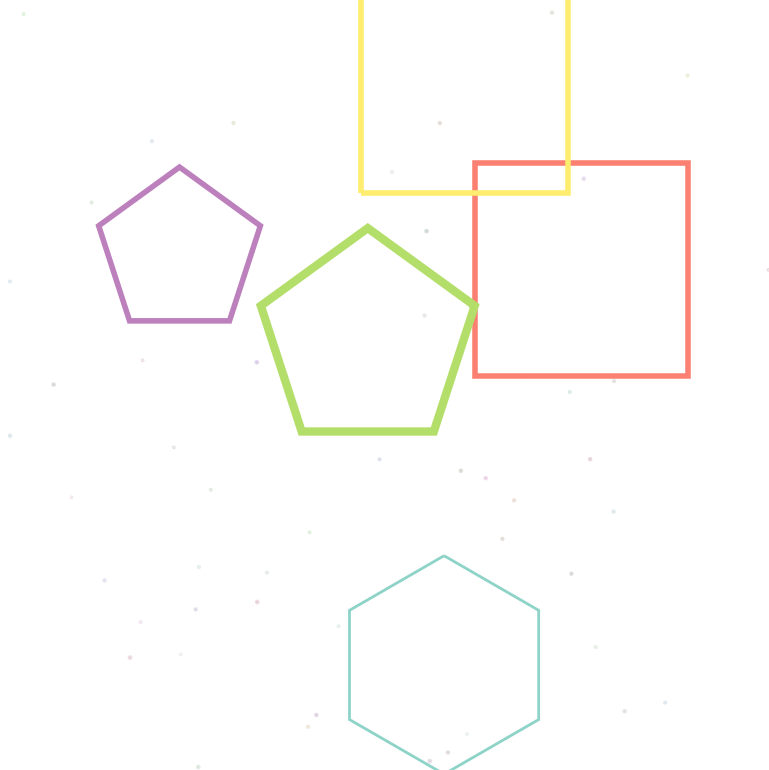[{"shape": "hexagon", "thickness": 1, "radius": 0.71, "center": [0.577, 0.136]}, {"shape": "square", "thickness": 2, "radius": 0.69, "center": [0.755, 0.65]}, {"shape": "pentagon", "thickness": 3, "radius": 0.73, "center": [0.478, 0.558]}, {"shape": "pentagon", "thickness": 2, "radius": 0.55, "center": [0.233, 0.673]}, {"shape": "square", "thickness": 2, "radius": 0.67, "center": [0.603, 0.884]}]